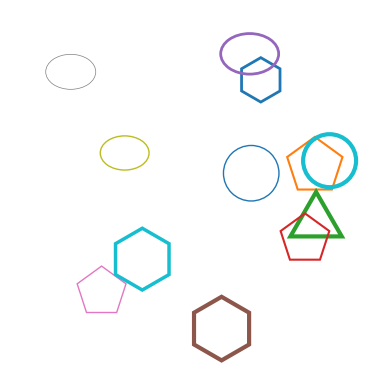[{"shape": "hexagon", "thickness": 2, "radius": 0.29, "center": [0.677, 0.793]}, {"shape": "circle", "thickness": 1, "radius": 0.36, "center": [0.652, 0.55]}, {"shape": "pentagon", "thickness": 1.5, "radius": 0.38, "center": [0.818, 0.569]}, {"shape": "triangle", "thickness": 3, "radius": 0.39, "center": [0.821, 0.424]}, {"shape": "pentagon", "thickness": 1.5, "radius": 0.33, "center": [0.792, 0.379]}, {"shape": "oval", "thickness": 2, "radius": 0.38, "center": [0.649, 0.86]}, {"shape": "hexagon", "thickness": 3, "radius": 0.41, "center": [0.575, 0.147]}, {"shape": "pentagon", "thickness": 1, "radius": 0.33, "center": [0.264, 0.242]}, {"shape": "oval", "thickness": 0.5, "radius": 0.32, "center": [0.184, 0.813]}, {"shape": "oval", "thickness": 1, "radius": 0.32, "center": [0.324, 0.603]}, {"shape": "circle", "thickness": 3, "radius": 0.34, "center": [0.856, 0.583]}, {"shape": "hexagon", "thickness": 2.5, "radius": 0.4, "center": [0.37, 0.327]}]